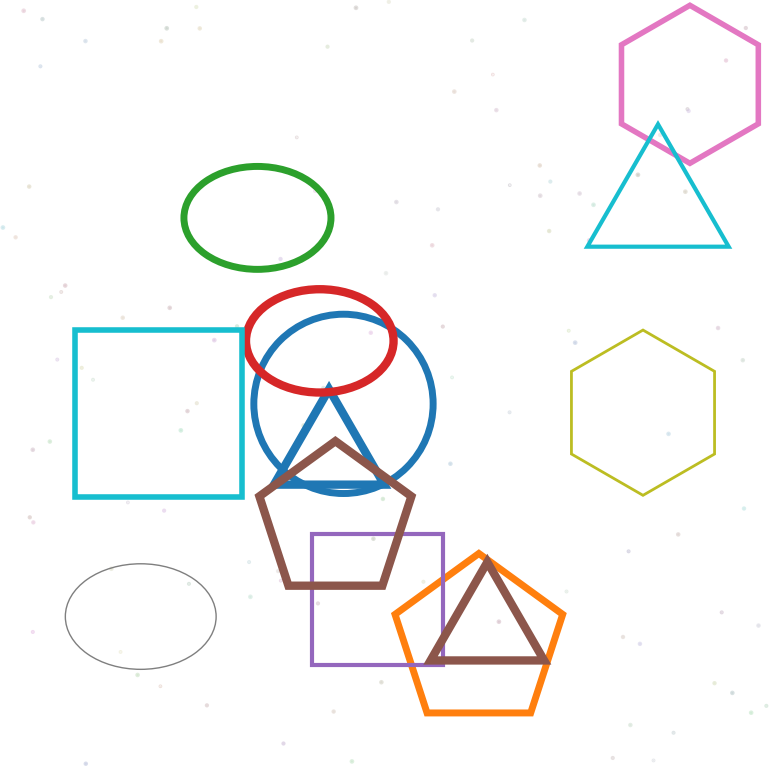[{"shape": "circle", "thickness": 2.5, "radius": 0.58, "center": [0.446, 0.475]}, {"shape": "triangle", "thickness": 3, "radius": 0.41, "center": [0.427, 0.412]}, {"shape": "pentagon", "thickness": 2.5, "radius": 0.57, "center": [0.622, 0.167]}, {"shape": "oval", "thickness": 2.5, "radius": 0.48, "center": [0.334, 0.717]}, {"shape": "oval", "thickness": 3, "radius": 0.48, "center": [0.415, 0.557]}, {"shape": "square", "thickness": 1.5, "radius": 0.43, "center": [0.491, 0.221]}, {"shape": "pentagon", "thickness": 3, "radius": 0.52, "center": [0.436, 0.323]}, {"shape": "triangle", "thickness": 3, "radius": 0.43, "center": [0.633, 0.185]}, {"shape": "hexagon", "thickness": 2, "radius": 0.51, "center": [0.896, 0.891]}, {"shape": "oval", "thickness": 0.5, "radius": 0.49, "center": [0.183, 0.199]}, {"shape": "hexagon", "thickness": 1, "radius": 0.54, "center": [0.835, 0.464]}, {"shape": "square", "thickness": 2, "radius": 0.54, "center": [0.206, 0.463]}, {"shape": "triangle", "thickness": 1.5, "radius": 0.53, "center": [0.855, 0.733]}]